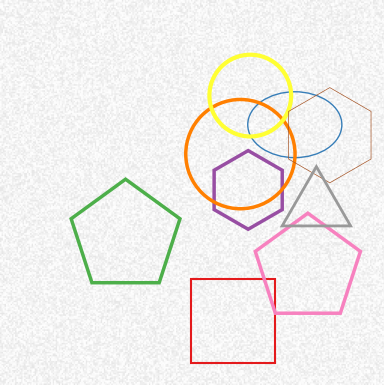[{"shape": "square", "thickness": 1.5, "radius": 0.55, "center": [0.605, 0.167]}, {"shape": "oval", "thickness": 1, "radius": 0.61, "center": [0.766, 0.676]}, {"shape": "pentagon", "thickness": 2.5, "radius": 0.74, "center": [0.326, 0.386]}, {"shape": "hexagon", "thickness": 2.5, "radius": 0.51, "center": [0.645, 0.507]}, {"shape": "circle", "thickness": 2.5, "radius": 0.71, "center": [0.624, 0.6]}, {"shape": "circle", "thickness": 3, "radius": 0.53, "center": [0.65, 0.752]}, {"shape": "hexagon", "thickness": 0.5, "radius": 0.62, "center": [0.857, 0.649]}, {"shape": "pentagon", "thickness": 2.5, "radius": 0.72, "center": [0.8, 0.303]}, {"shape": "triangle", "thickness": 2, "radius": 0.51, "center": [0.822, 0.465]}]